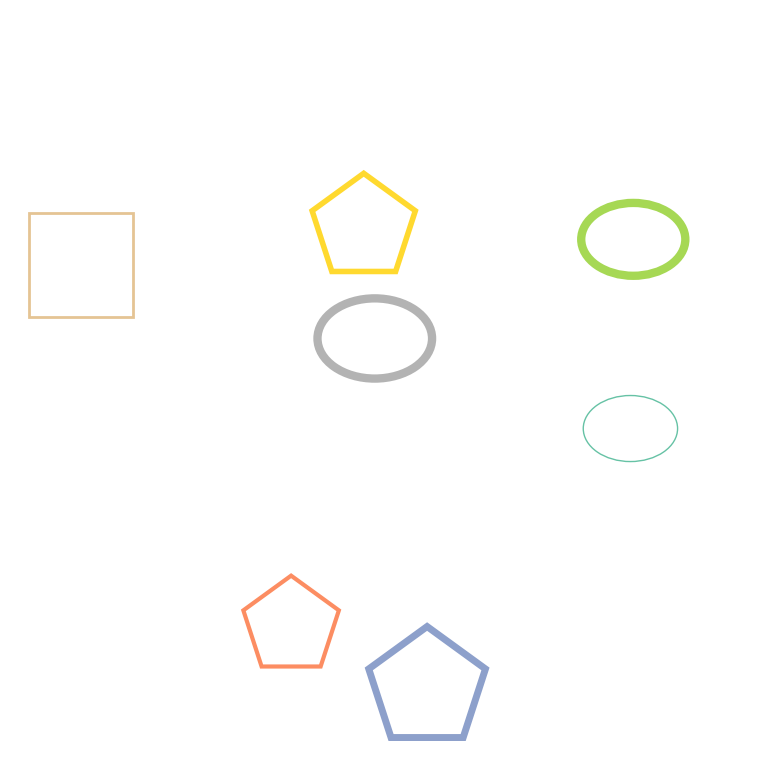[{"shape": "oval", "thickness": 0.5, "radius": 0.31, "center": [0.819, 0.443]}, {"shape": "pentagon", "thickness": 1.5, "radius": 0.33, "center": [0.378, 0.187]}, {"shape": "pentagon", "thickness": 2.5, "radius": 0.4, "center": [0.555, 0.107]}, {"shape": "oval", "thickness": 3, "radius": 0.34, "center": [0.822, 0.689]}, {"shape": "pentagon", "thickness": 2, "radius": 0.35, "center": [0.472, 0.704]}, {"shape": "square", "thickness": 1, "radius": 0.34, "center": [0.106, 0.656]}, {"shape": "oval", "thickness": 3, "radius": 0.37, "center": [0.487, 0.56]}]